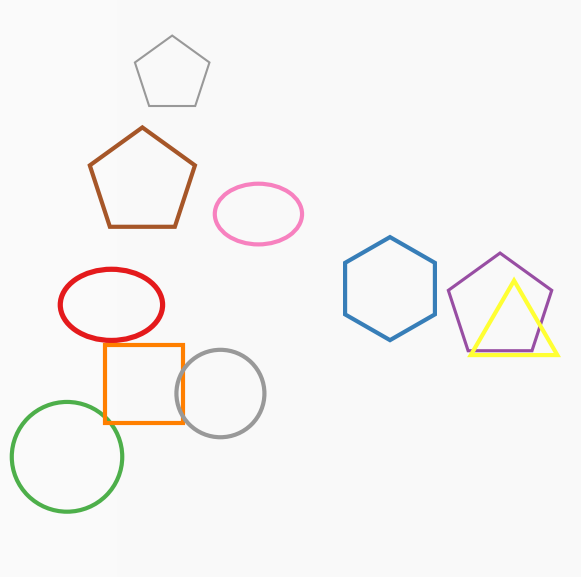[{"shape": "oval", "thickness": 2.5, "radius": 0.44, "center": [0.192, 0.471]}, {"shape": "hexagon", "thickness": 2, "radius": 0.45, "center": [0.671, 0.499]}, {"shape": "circle", "thickness": 2, "radius": 0.48, "center": [0.115, 0.208]}, {"shape": "pentagon", "thickness": 1.5, "radius": 0.47, "center": [0.86, 0.467]}, {"shape": "square", "thickness": 2, "radius": 0.34, "center": [0.248, 0.334]}, {"shape": "triangle", "thickness": 2, "radius": 0.43, "center": [0.884, 0.427]}, {"shape": "pentagon", "thickness": 2, "radius": 0.48, "center": [0.245, 0.683]}, {"shape": "oval", "thickness": 2, "radius": 0.38, "center": [0.445, 0.628]}, {"shape": "circle", "thickness": 2, "radius": 0.38, "center": [0.379, 0.318]}, {"shape": "pentagon", "thickness": 1, "radius": 0.34, "center": [0.296, 0.87]}]